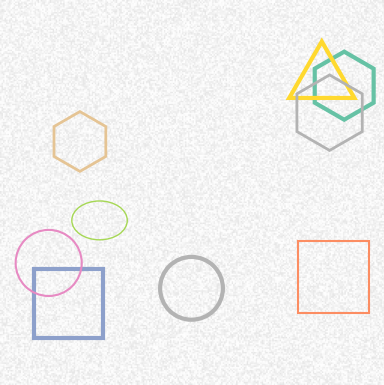[{"shape": "hexagon", "thickness": 3, "radius": 0.44, "center": [0.894, 0.777]}, {"shape": "square", "thickness": 1.5, "radius": 0.46, "center": [0.867, 0.28]}, {"shape": "square", "thickness": 3, "radius": 0.45, "center": [0.178, 0.212]}, {"shape": "circle", "thickness": 1.5, "radius": 0.43, "center": [0.126, 0.317]}, {"shape": "oval", "thickness": 1, "radius": 0.36, "center": [0.259, 0.428]}, {"shape": "triangle", "thickness": 3, "radius": 0.49, "center": [0.836, 0.794]}, {"shape": "hexagon", "thickness": 2, "radius": 0.39, "center": [0.208, 0.633]}, {"shape": "circle", "thickness": 3, "radius": 0.41, "center": [0.497, 0.251]}, {"shape": "hexagon", "thickness": 2, "radius": 0.49, "center": [0.856, 0.707]}]